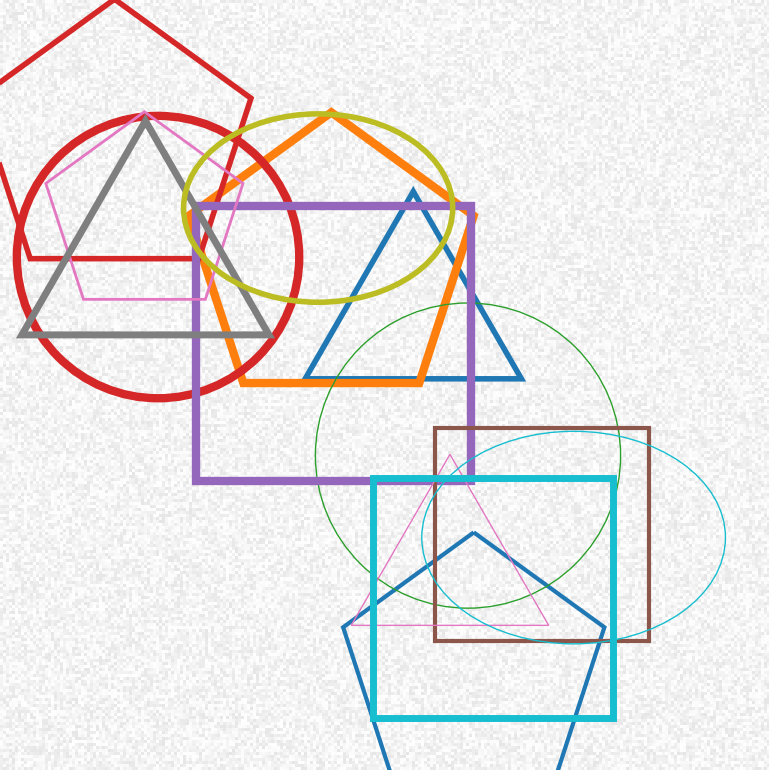[{"shape": "triangle", "thickness": 2, "radius": 0.81, "center": [0.537, 0.589]}, {"shape": "pentagon", "thickness": 1.5, "radius": 0.89, "center": [0.615, 0.13]}, {"shape": "pentagon", "thickness": 3, "radius": 0.97, "center": [0.43, 0.66]}, {"shape": "circle", "thickness": 0.5, "radius": 0.99, "center": [0.608, 0.408]}, {"shape": "circle", "thickness": 3, "radius": 0.92, "center": [0.205, 0.666]}, {"shape": "pentagon", "thickness": 2, "radius": 0.93, "center": [0.149, 0.815]}, {"shape": "square", "thickness": 3, "radius": 0.89, "center": [0.433, 0.554]}, {"shape": "square", "thickness": 1.5, "radius": 0.69, "center": [0.704, 0.306]}, {"shape": "triangle", "thickness": 0.5, "radius": 0.74, "center": [0.584, 0.262]}, {"shape": "pentagon", "thickness": 1, "radius": 0.67, "center": [0.188, 0.72]}, {"shape": "triangle", "thickness": 2.5, "radius": 0.93, "center": [0.189, 0.658]}, {"shape": "oval", "thickness": 2, "radius": 0.87, "center": [0.413, 0.73]}, {"shape": "square", "thickness": 2.5, "radius": 0.78, "center": [0.64, 0.223]}, {"shape": "oval", "thickness": 0.5, "radius": 0.99, "center": [0.745, 0.302]}]